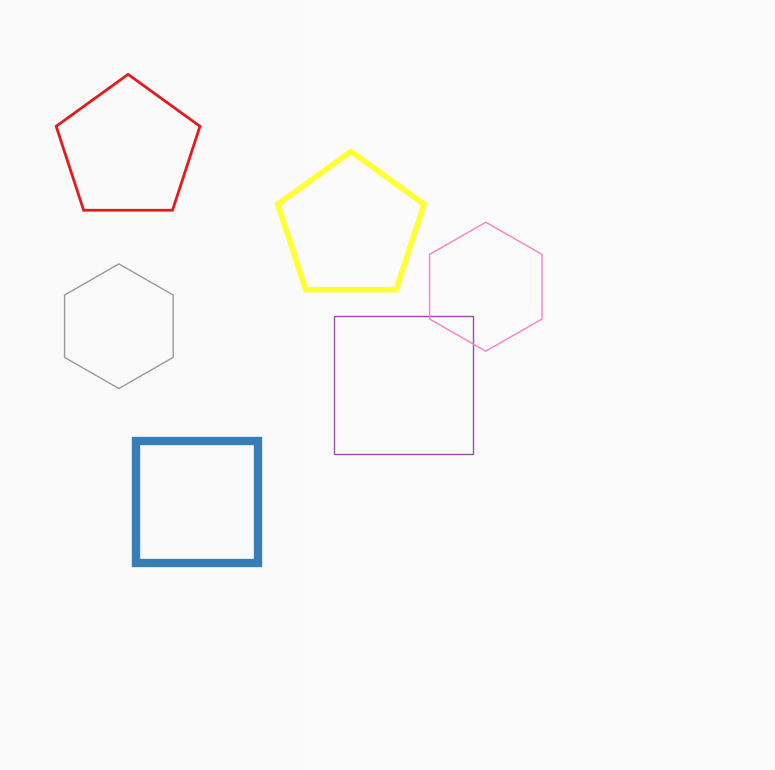[{"shape": "pentagon", "thickness": 1, "radius": 0.49, "center": [0.165, 0.806]}, {"shape": "square", "thickness": 3, "radius": 0.39, "center": [0.254, 0.348]}, {"shape": "square", "thickness": 0.5, "radius": 0.45, "center": [0.521, 0.5]}, {"shape": "pentagon", "thickness": 2, "radius": 0.5, "center": [0.453, 0.704]}, {"shape": "hexagon", "thickness": 0.5, "radius": 0.42, "center": [0.627, 0.628]}, {"shape": "hexagon", "thickness": 0.5, "radius": 0.4, "center": [0.153, 0.576]}]